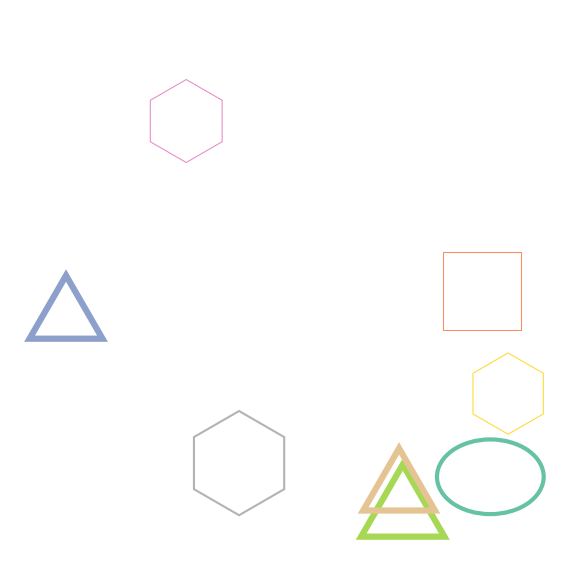[{"shape": "oval", "thickness": 2, "radius": 0.46, "center": [0.849, 0.174]}, {"shape": "square", "thickness": 0.5, "radius": 0.34, "center": [0.835, 0.495]}, {"shape": "triangle", "thickness": 3, "radius": 0.36, "center": [0.114, 0.449]}, {"shape": "hexagon", "thickness": 0.5, "radius": 0.36, "center": [0.322, 0.79]}, {"shape": "triangle", "thickness": 3, "radius": 0.42, "center": [0.697, 0.112]}, {"shape": "hexagon", "thickness": 0.5, "radius": 0.35, "center": [0.88, 0.318]}, {"shape": "triangle", "thickness": 3, "radius": 0.36, "center": [0.691, 0.151]}, {"shape": "hexagon", "thickness": 1, "radius": 0.45, "center": [0.414, 0.197]}]